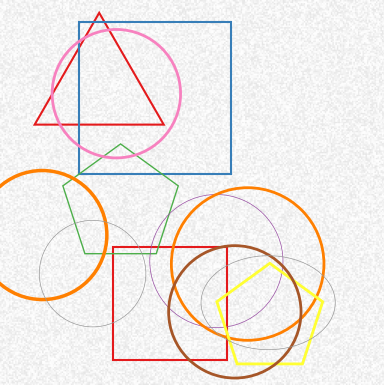[{"shape": "square", "thickness": 1.5, "radius": 0.74, "center": [0.442, 0.212]}, {"shape": "triangle", "thickness": 1.5, "radius": 0.97, "center": [0.258, 0.773]}, {"shape": "square", "thickness": 1.5, "radius": 0.99, "center": [0.403, 0.745]}, {"shape": "pentagon", "thickness": 1, "radius": 0.79, "center": [0.313, 0.469]}, {"shape": "circle", "thickness": 0.5, "radius": 0.86, "center": [0.562, 0.322]}, {"shape": "circle", "thickness": 2.5, "radius": 0.84, "center": [0.11, 0.39]}, {"shape": "circle", "thickness": 2, "radius": 0.99, "center": [0.643, 0.314]}, {"shape": "pentagon", "thickness": 2, "radius": 0.72, "center": [0.701, 0.172]}, {"shape": "circle", "thickness": 2, "radius": 0.86, "center": [0.61, 0.19]}, {"shape": "circle", "thickness": 2, "radius": 0.83, "center": [0.302, 0.757]}, {"shape": "circle", "thickness": 0.5, "radius": 0.69, "center": [0.24, 0.289]}, {"shape": "oval", "thickness": 0.5, "radius": 0.87, "center": [0.697, 0.214]}]